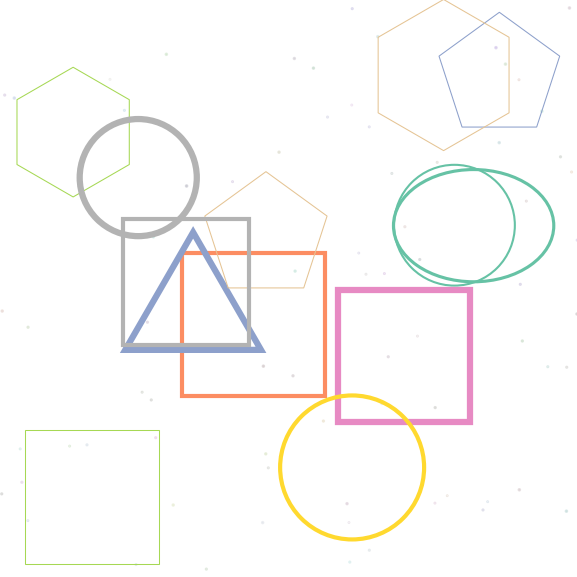[{"shape": "circle", "thickness": 1, "radius": 0.52, "center": [0.787, 0.609]}, {"shape": "oval", "thickness": 1.5, "radius": 0.69, "center": [0.82, 0.608]}, {"shape": "square", "thickness": 2, "radius": 0.62, "center": [0.439, 0.437]}, {"shape": "triangle", "thickness": 3, "radius": 0.68, "center": [0.334, 0.461]}, {"shape": "pentagon", "thickness": 0.5, "radius": 0.55, "center": [0.865, 0.868]}, {"shape": "square", "thickness": 3, "radius": 0.57, "center": [0.699, 0.382]}, {"shape": "hexagon", "thickness": 0.5, "radius": 0.56, "center": [0.127, 0.77]}, {"shape": "square", "thickness": 0.5, "radius": 0.58, "center": [0.16, 0.138]}, {"shape": "circle", "thickness": 2, "radius": 0.62, "center": [0.61, 0.19]}, {"shape": "hexagon", "thickness": 0.5, "radius": 0.65, "center": [0.768, 0.869]}, {"shape": "pentagon", "thickness": 0.5, "radius": 0.56, "center": [0.461, 0.591]}, {"shape": "circle", "thickness": 3, "radius": 0.51, "center": [0.239, 0.692]}, {"shape": "square", "thickness": 2, "radius": 0.54, "center": [0.323, 0.51]}]